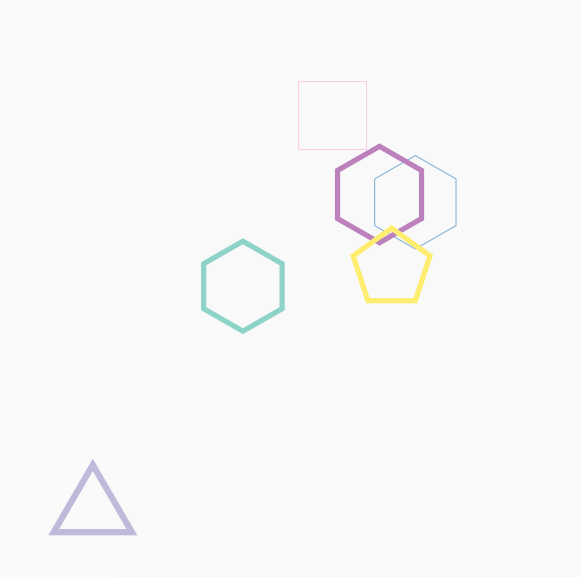[{"shape": "hexagon", "thickness": 2.5, "radius": 0.39, "center": [0.418, 0.504]}, {"shape": "triangle", "thickness": 3, "radius": 0.39, "center": [0.16, 0.116]}, {"shape": "hexagon", "thickness": 0.5, "radius": 0.4, "center": [0.715, 0.649]}, {"shape": "square", "thickness": 0.5, "radius": 0.29, "center": [0.571, 0.8]}, {"shape": "hexagon", "thickness": 2.5, "radius": 0.42, "center": [0.653, 0.662]}, {"shape": "pentagon", "thickness": 2.5, "radius": 0.35, "center": [0.674, 0.535]}]